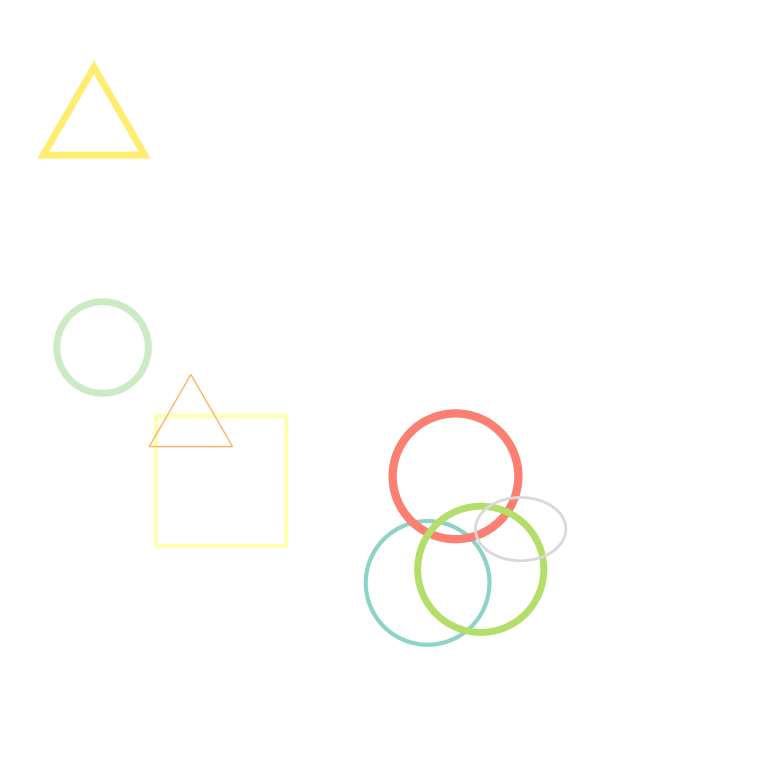[{"shape": "circle", "thickness": 1.5, "radius": 0.4, "center": [0.555, 0.243]}, {"shape": "square", "thickness": 1.5, "radius": 0.42, "center": [0.287, 0.375]}, {"shape": "circle", "thickness": 3, "radius": 0.41, "center": [0.592, 0.381]}, {"shape": "triangle", "thickness": 0.5, "radius": 0.31, "center": [0.248, 0.451]}, {"shape": "circle", "thickness": 2.5, "radius": 0.41, "center": [0.624, 0.261]}, {"shape": "oval", "thickness": 1, "radius": 0.29, "center": [0.676, 0.313]}, {"shape": "circle", "thickness": 2.5, "radius": 0.3, "center": [0.133, 0.549]}, {"shape": "triangle", "thickness": 2.5, "radius": 0.38, "center": [0.122, 0.837]}]